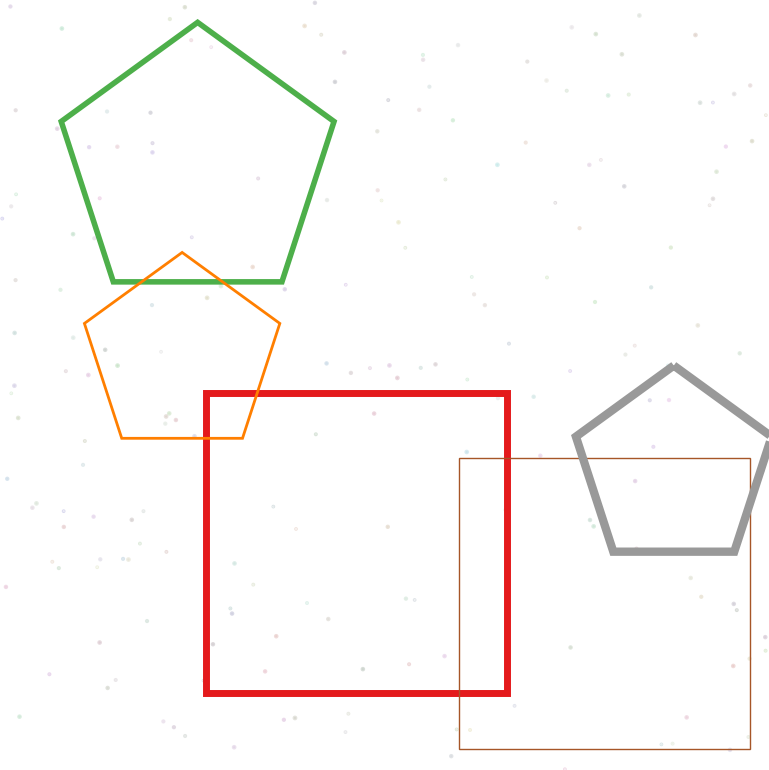[{"shape": "square", "thickness": 2.5, "radius": 0.98, "center": [0.463, 0.295]}, {"shape": "pentagon", "thickness": 2, "radius": 0.93, "center": [0.257, 0.785]}, {"shape": "pentagon", "thickness": 1, "radius": 0.67, "center": [0.237, 0.539]}, {"shape": "square", "thickness": 0.5, "radius": 0.94, "center": [0.785, 0.216]}, {"shape": "pentagon", "thickness": 3, "radius": 0.67, "center": [0.875, 0.392]}]